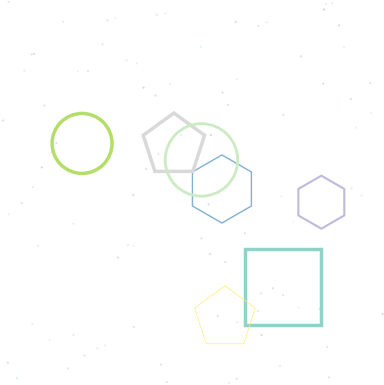[{"shape": "square", "thickness": 2.5, "radius": 0.49, "center": [0.735, 0.256]}, {"shape": "hexagon", "thickness": 1.5, "radius": 0.34, "center": [0.835, 0.475]}, {"shape": "hexagon", "thickness": 1, "radius": 0.44, "center": [0.576, 0.509]}, {"shape": "circle", "thickness": 2.5, "radius": 0.39, "center": [0.213, 0.627]}, {"shape": "pentagon", "thickness": 2.5, "radius": 0.42, "center": [0.452, 0.623]}, {"shape": "circle", "thickness": 2, "radius": 0.47, "center": [0.523, 0.585]}, {"shape": "pentagon", "thickness": 0.5, "radius": 0.42, "center": [0.584, 0.174]}]